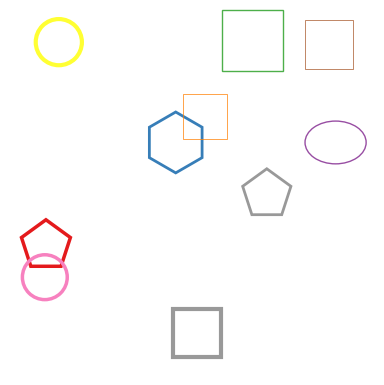[{"shape": "pentagon", "thickness": 2.5, "radius": 0.33, "center": [0.119, 0.362]}, {"shape": "hexagon", "thickness": 2, "radius": 0.4, "center": [0.456, 0.63]}, {"shape": "square", "thickness": 1, "radius": 0.39, "center": [0.656, 0.894]}, {"shape": "oval", "thickness": 1, "radius": 0.4, "center": [0.872, 0.63]}, {"shape": "square", "thickness": 0.5, "radius": 0.29, "center": [0.532, 0.697]}, {"shape": "circle", "thickness": 3, "radius": 0.3, "center": [0.153, 0.891]}, {"shape": "square", "thickness": 0.5, "radius": 0.32, "center": [0.854, 0.885]}, {"shape": "circle", "thickness": 2.5, "radius": 0.29, "center": [0.116, 0.28]}, {"shape": "square", "thickness": 3, "radius": 0.31, "center": [0.511, 0.135]}, {"shape": "pentagon", "thickness": 2, "radius": 0.33, "center": [0.693, 0.496]}]